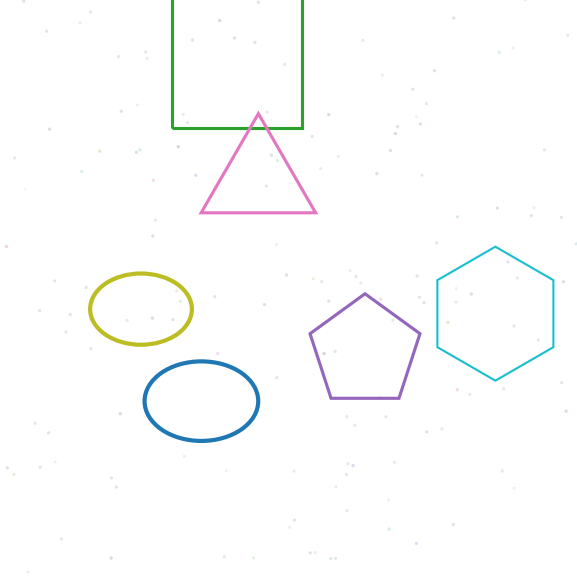[{"shape": "oval", "thickness": 2, "radius": 0.49, "center": [0.349, 0.304]}, {"shape": "square", "thickness": 1.5, "radius": 0.56, "center": [0.411, 0.889]}, {"shape": "pentagon", "thickness": 1.5, "radius": 0.5, "center": [0.632, 0.39]}, {"shape": "triangle", "thickness": 1.5, "radius": 0.57, "center": [0.447, 0.688]}, {"shape": "oval", "thickness": 2, "radius": 0.44, "center": [0.244, 0.464]}, {"shape": "hexagon", "thickness": 1, "radius": 0.58, "center": [0.858, 0.456]}]